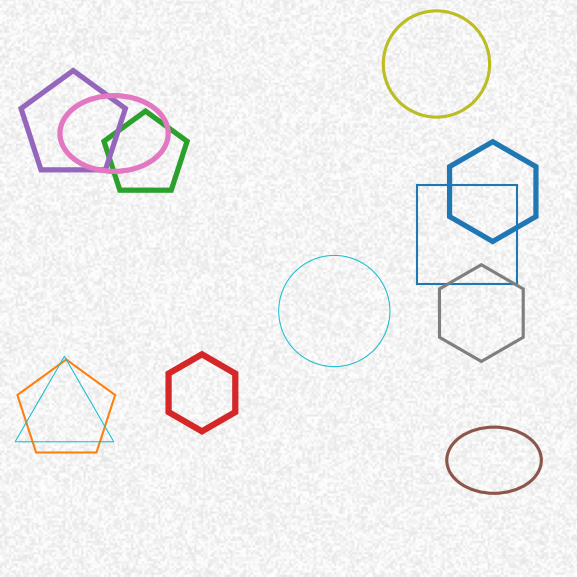[{"shape": "hexagon", "thickness": 2.5, "radius": 0.43, "center": [0.853, 0.667]}, {"shape": "square", "thickness": 1, "radius": 0.43, "center": [0.809, 0.593]}, {"shape": "pentagon", "thickness": 1, "radius": 0.44, "center": [0.115, 0.288]}, {"shape": "pentagon", "thickness": 2.5, "radius": 0.38, "center": [0.252, 0.731]}, {"shape": "hexagon", "thickness": 3, "radius": 0.33, "center": [0.35, 0.319]}, {"shape": "pentagon", "thickness": 2.5, "radius": 0.48, "center": [0.127, 0.782]}, {"shape": "oval", "thickness": 1.5, "radius": 0.41, "center": [0.855, 0.202]}, {"shape": "oval", "thickness": 2.5, "radius": 0.47, "center": [0.198, 0.768]}, {"shape": "hexagon", "thickness": 1.5, "radius": 0.42, "center": [0.834, 0.457]}, {"shape": "circle", "thickness": 1.5, "radius": 0.46, "center": [0.756, 0.888]}, {"shape": "triangle", "thickness": 0.5, "radius": 0.49, "center": [0.112, 0.283]}, {"shape": "circle", "thickness": 0.5, "radius": 0.48, "center": [0.579, 0.461]}]